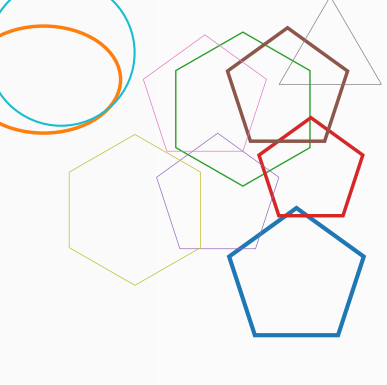[{"shape": "pentagon", "thickness": 3, "radius": 0.91, "center": [0.765, 0.277]}, {"shape": "oval", "thickness": 2.5, "radius": 0.99, "center": [0.113, 0.793]}, {"shape": "hexagon", "thickness": 1, "radius": 1.0, "center": [0.627, 0.717]}, {"shape": "pentagon", "thickness": 2.5, "radius": 0.7, "center": [0.802, 0.554]}, {"shape": "pentagon", "thickness": 0.5, "radius": 0.83, "center": [0.562, 0.488]}, {"shape": "pentagon", "thickness": 2.5, "radius": 0.81, "center": [0.742, 0.765]}, {"shape": "pentagon", "thickness": 0.5, "radius": 0.84, "center": [0.529, 0.742]}, {"shape": "triangle", "thickness": 0.5, "radius": 0.76, "center": [0.852, 0.857]}, {"shape": "hexagon", "thickness": 0.5, "radius": 0.98, "center": [0.348, 0.455]}, {"shape": "circle", "thickness": 1.5, "radius": 0.95, "center": [0.158, 0.863]}]